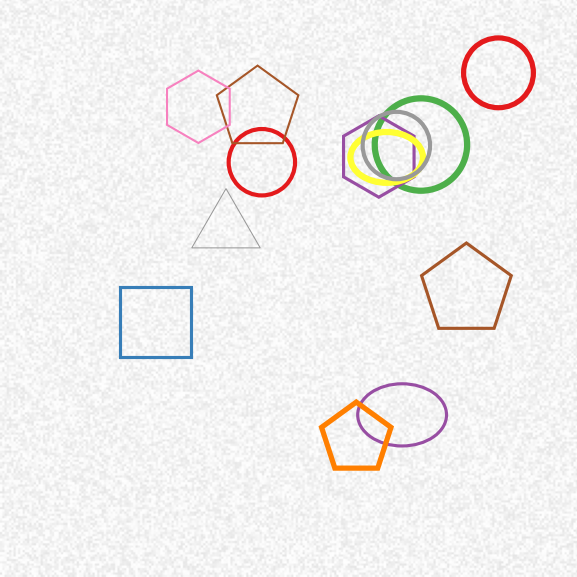[{"shape": "circle", "thickness": 2, "radius": 0.29, "center": [0.453, 0.718]}, {"shape": "circle", "thickness": 2.5, "radius": 0.3, "center": [0.863, 0.873]}, {"shape": "square", "thickness": 1.5, "radius": 0.31, "center": [0.27, 0.442]}, {"shape": "circle", "thickness": 3, "radius": 0.4, "center": [0.729, 0.749]}, {"shape": "oval", "thickness": 1.5, "radius": 0.38, "center": [0.696, 0.281]}, {"shape": "hexagon", "thickness": 1.5, "radius": 0.35, "center": [0.656, 0.728]}, {"shape": "pentagon", "thickness": 2.5, "radius": 0.32, "center": [0.617, 0.24]}, {"shape": "oval", "thickness": 3, "radius": 0.31, "center": [0.67, 0.727]}, {"shape": "pentagon", "thickness": 1.5, "radius": 0.41, "center": [0.808, 0.497]}, {"shape": "pentagon", "thickness": 1, "radius": 0.37, "center": [0.446, 0.811]}, {"shape": "hexagon", "thickness": 1, "radius": 0.31, "center": [0.344, 0.814]}, {"shape": "circle", "thickness": 2, "radius": 0.29, "center": [0.686, 0.747]}, {"shape": "triangle", "thickness": 0.5, "radius": 0.34, "center": [0.391, 0.604]}]